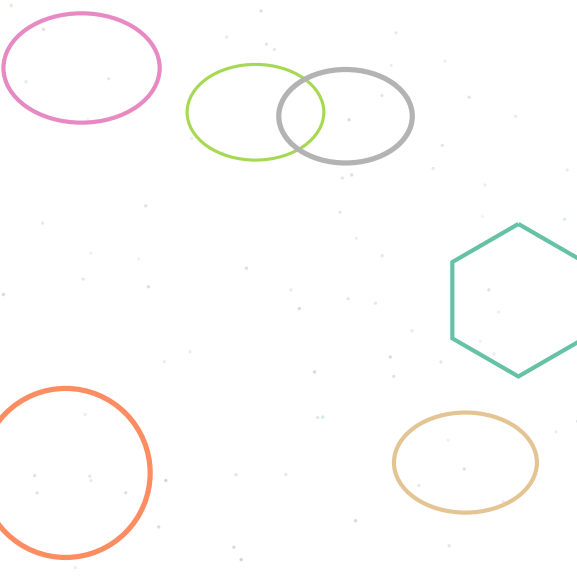[{"shape": "hexagon", "thickness": 2, "radius": 0.66, "center": [0.898, 0.479]}, {"shape": "circle", "thickness": 2.5, "radius": 0.73, "center": [0.114, 0.18]}, {"shape": "oval", "thickness": 2, "radius": 0.68, "center": [0.141, 0.881]}, {"shape": "oval", "thickness": 1.5, "radius": 0.59, "center": [0.442, 0.805]}, {"shape": "oval", "thickness": 2, "radius": 0.62, "center": [0.806, 0.198]}, {"shape": "oval", "thickness": 2.5, "radius": 0.58, "center": [0.598, 0.798]}]